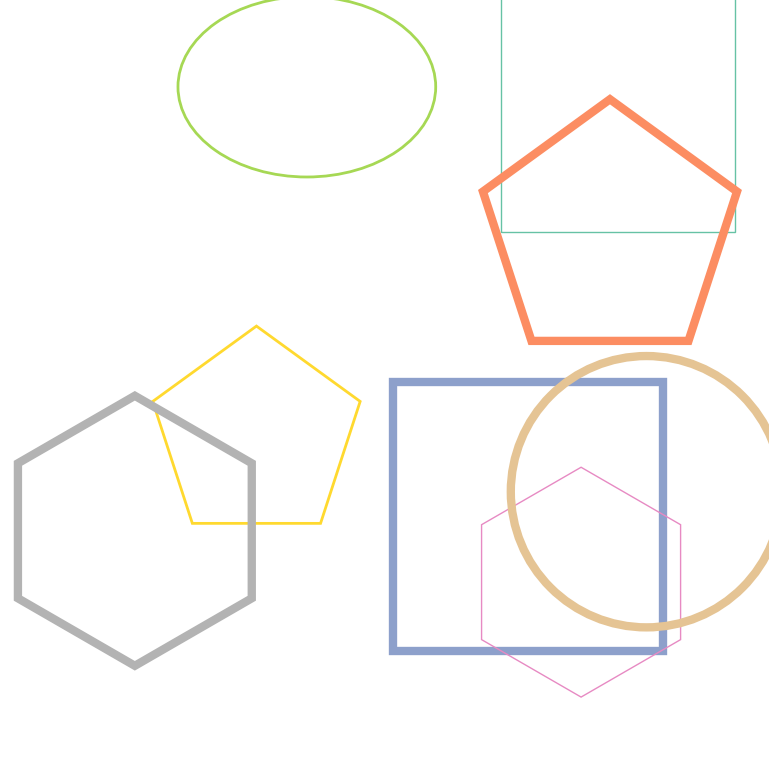[{"shape": "square", "thickness": 0.5, "radius": 0.76, "center": [0.802, 0.851]}, {"shape": "pentagon", "thickness": 3, "radius": 0.87, "center": [0.792, 0.698]}, {"shape": "square", "thickness": 3, "radius": 0.87, "center": [0.686, 0.329]}, {"shape": "hexagon", "thickness": 0.5, "radius": 0.75, "center": [0.755, 0.244]}, {"shape": "oval", "thickness": 1, "radius": 0.84, "center": [0.398, 0.887]}, {"shape": "pentagon", "thickness": 1, "radius": 0.71, "center": [0.333, 0.435]}, {"shape": "circle", "thickness": 3, "radius": 0.88, "center": [0.84, 0.361]}, {"shape": "hexagon", "thickness": 3, "radius": 0.88, "center": [0.175, 0.311]}]